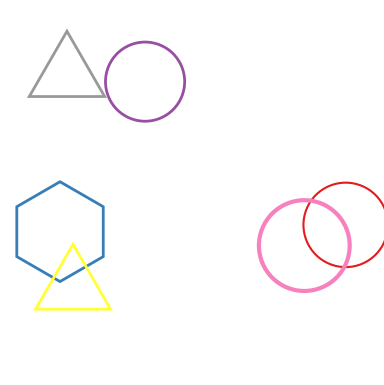[{"shape": "circle", "thickness": 1.5, "radius": 0.55, "center": [0.898, 0.416]}, {"shape": "hexagon", "thickness": 2, "radius": 0.65, "center": [0.156, 0.398]}, {"shape": "circle", "thickness": 2, "radius": 0.51, "center": [0.377, 0.788]}, {"shape": "triangle", "thickness": 2, "radius": 0.56, "center": [0.19, 0.253]}, {"shape": "circle", "thickness": 3, "radius": 0.59, "center": [0.79, 0.362]}, {"shape": "triangle", "thickness": 2, "radius": 0.57, "center": [0.174, 0.806]}]